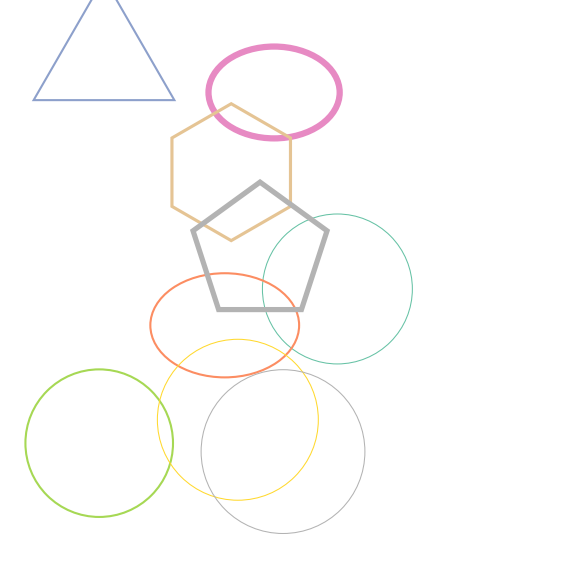[{"shape": "circle", "thickness": 0.5, "radius": 0.65, "center": [0.584, 0.499]}, {"shape": "oval", "thickness": 1, "radius": 0.64, "center": [0.389, 0.436]}, {"shape": "triangle", "thickness": 1, "radius": 0.7, "center": [0.18, 0.896]}, {"shape": "oval", "thickness": 3, "radius": 0.57, "center": [0.475, 0.839]}, {"shape": "circle", "thickness": 1, "radius": 0.64, "center": [0.172, 0.232]}, {"shape": "circle", "thickness": 0.5, "radius": 0.7, "center": [0.412, 0.272]}, {"shape": "hexagon", "thickness": 1.5, "radius": 0.59, "center": [0.4, 0.701]}, {"shape": "pentagon", "thickness": 2.5, "radius": 0.61, "center": [0.45, 0.562]}, {"shape": "circle", "thickness": 0.5, "radius": 0.71, "center": [0.49, 0.217]}]